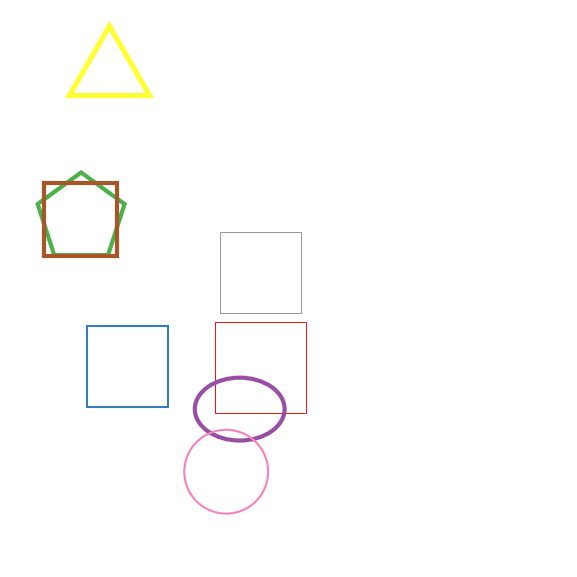[{"shape": "square", "thickness": 0.5, "radius": 0.39, "center": [0.451, 0.363]}, {"shape": "square", "thickness": 1, "radius": 0.35, "center": [0.221, 0.365]}, {"shape": "pentagon", "thickness": 2, "radius": 0.4, "center": [0.14, 0.621]}, {"shape": "oval", "thickness": 2, "radius": 0.39, "center": [0.415, 0.291]}, {"shape": "triangle", "thickness": 2.5, "radius": 0.4, "center": [0.19, 0.874]}, {"shape": "square", "thickness": 2, "radius": 0.32, "center": [0.14, 0.619]}, {"shape": "circle", "thickness": 1, "radius": 0.36, "center": [0.392, 0.182]}, {"shape": "square", "thickness": 0.5, "radius": 0.35, "center": [0.451, 0.528]}]